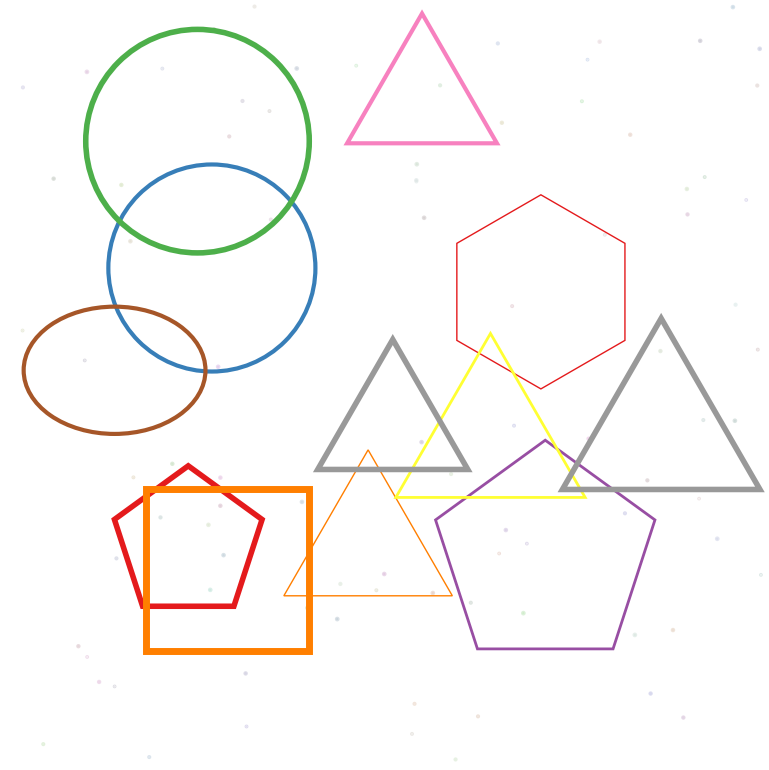[{"shape": "hexagon", "thickness": 0.5, "radius": 0.63, "center": [0.702, 0.621]}, {"shape": "pentagon", "thickness": 2, "radius": 0.5, "center": [0.244, 0.294]}, {"shape": "circle", "thickness": 1.5, "radius": 0.67, "center": [0.275, 0.652]}, {"shape": "circle", "thickness": 2, "radius": 0.73, "center": [0.256, 0.817]}, {"shape": "pentagon", "thickness": 1, "radius": 0.75, "center": [0.708, 0.278]}, {"shape": "triangle", "thickness": 0.5, "radius": 0.63, "center": [0.478, 0.289]}, {"shape": "square", "thickness": 2.5, "radius": 0.53, "center": [0.296, 0.26]}, {"shape": "triangle", "thickness": 1, "radius": 0.71, "center": [0.637, 0.425]}, {"shape": "oval", "thickness": 1.5, "radius": 0.59, "center": [0.149, 0.519]}, {"shape": "triangle", "thickness": 1.5, "radius": 0.56, "center": [0.548, 0.87]}, {"shape": "triangle", "thickness": 2, "radius": 0.56, "center": [0.51, 0.447]}, {"shape": "triangle", "thickness": 2, "radius": 0.74, "center": [0.859, 0.438]}]